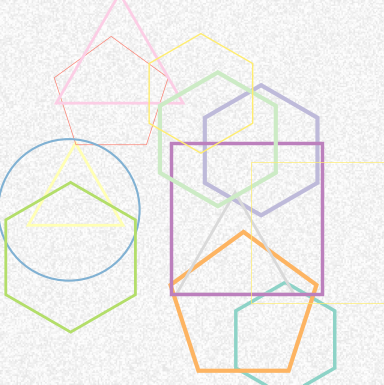[{"shape": "hexagon", "thickness": 2.5, "radius": 0.74, "center": [0.741, 0.118]}, {"shape": "triangle", "thickness": 2, "radius": 0.71, "center": [0.196, 0.486]}, {"shape": "hexagon", "thickness": 3, "radius": 0.84, "center": [0.678, 0.61]}, {"shape": "pentagon", "thickness": 0.5, "radius": 0.78, "center": [0.289, 0.75]}, {"shape": "circle", "thickness": 1.5, "radius": 0.92, "center": [0.179, 0.455]}, {"shape": "pentagon", "thickness": 3, "radius": 1.0, "center": [0.632, 0.198]}, {"shape": "hexagon", "thickness": 2, "radius": 0.97, "center": [0.183, 0.332]}, {"shape": "triangle", "thickness": 2, "radius": 0.95, "center": [0.311, 0.827]}, {"shape": "triangle", "thickness": 2, "radius": 0.88, "center": [0.611, 0.324]}, {"shape": "square", "thickness": 2.5, "radius": 0.98, "center": [0.64, 0.433]}, {"shape": "hexagon", "thickness": 3, "radius": 0.87, "center": [0.566, 0.638]}, {"shape": "square", "thickness": 0.5, "radius": 0.91, "center": [0.834, 0.396]}, {"shape": "hexagon", "thickness": 1, "radius": 0.78, "center": [0.522, 0.757]}]